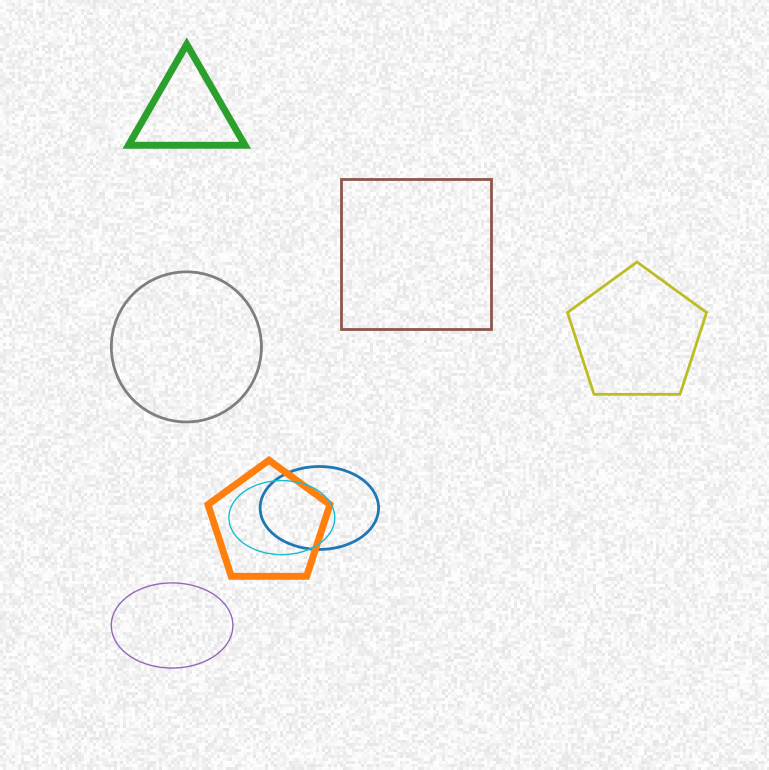[{"shape": "oval", "thickness": 1, "radius": 0.38, "center": [0.415, 0.34]}, {"shape": "pentagon", "thickness": 2.5, "radius": 0.42, "center": [0.349, 0.319]}, {"shape": "triangle", "thickness": 2.5, "radius": 0.44, "center": [0.243, 0.855]}, {"shape": "oval", "thickness": 0.5, "radius": 0.39, "center": [0.223, 0.188]}, {"shape": "square", "thickness": 1, "radius": 0.49, "center": [0.54, 0.671]}, {"shape": "circle", "thickness": 1, "radius": 0.49, "center": [0.242, 0.549]}, {"shape": "pentagon", "thickness": 1, "radius": 0.47, "center": [0.827, 0.565]}, {"shape": "oval", "thickness": 0.5, "radius": 0.34, "center": [0.366, 0.328]}]